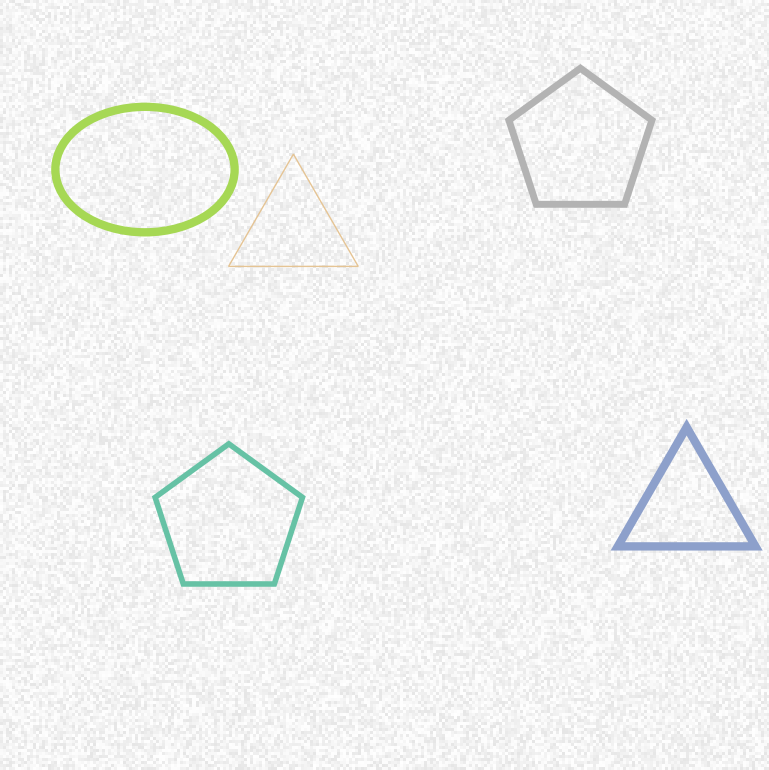[{"shape": "pentagon", "thickness": 2, "radius": 0.5, "center": [0.297, 0.323]}, {"shape": "triangle", "thickness": 3, "radius": 0.52, "center": [0.892, 0.342]}, {"shape": "oval", "thickness": 3, "radius": 0.58, "center": [0.188, 0.78]}, {"shape": "triangle", "thickness": 0.5, "radius": 0.49, "center": [0.381, 0.703]}, {"shape": "pentagon", "thickness": 2.5, "radius": 0.49, "center": [0.754, 0.814]}]